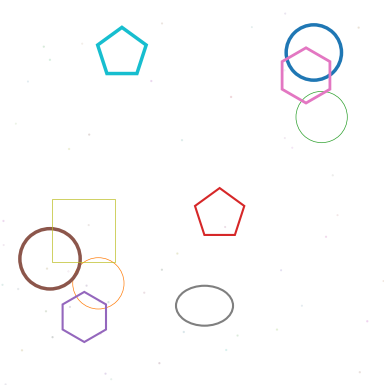[{"shape": "circle", "thickness": 2.5, "radius": 0.36, "center": [0.815, 0.864]}, {"shape": "circle", "thickness": 0.5, "radius": 0.33, "center": [0.256, 0.264]}, {"shape": "circle", "thickness": 0.5, "radius": 0.33, "center": [0.835, 0.696]}, {"shape": "pentagon", "thickness": 1.5, "radius": 0.34, "center": [0.571, 0.444]}, {"shape": "hexagon", "thickness": 1.5, "radius": 0.33, "center": [0.219, 0.177]}, {"shape": "circle", "thickness": 2.5, "radius": 0.39, "center": [0.13, 0.328]}, {"shape": "hexagon", "thickness": 2, "radius": 0.36, "center": [0.795, 0.804]}, {"shape": "oval", "thickness": 1.5, "radius": 0.37, "center": [0.531, 0.206]}, {"shape": "square", "thickness": 0.5, "radius": 0.41, "center": [0.217, 0.401]}, {"shape": "pentagon", "thickness": 2.5, "radius": 0.33, "center": [0.317, 0.863]}]